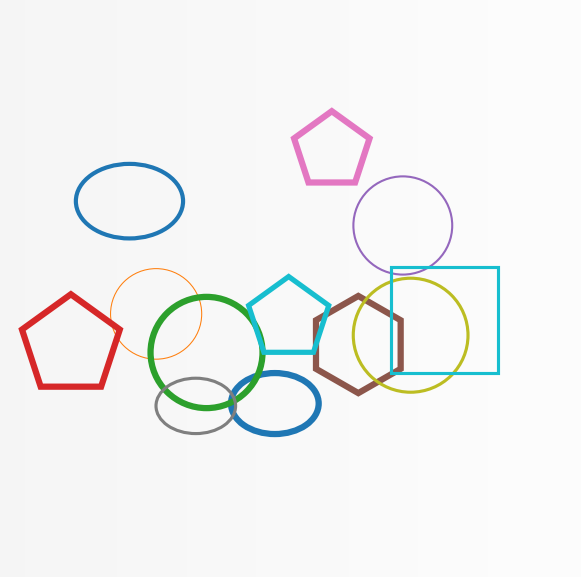[{"shape": "oval", "thickness": 2, "radius": 0.46, "center": [0.223, 0.651]}, {"shape": "oval", "thickness": 3, "radius": 0.38, "center": [0.473, 0.3]}, {"shape": "circle", "thickness": 0.5, "radius": 0.39, "center": [0.269, 0.456]}, {"shape": "circle", "thickness": 3, "radius": 0.48, "center": [0.355, 0.389]}, {"shape": "pentagon", "thickness": 3, "radius": 0.44, "center": [0.122, 0.401]}, {"shape": "circle", "thickness": 1, "radius": 0.43, "center": [0.693, 0.609]}, {"shape": "hexagon", "thickness": 3, "radius": 0.42, "center": [0.616, 0.403]}, {"shape": "pentagon", "thickness": 3, "radius": 0.34, "center": [0.571, 0.738]}, {"shape": "oval", "thickness": 1.5, "radius": 0.34, "center": [0.337, 0.296]}, {"shape": "circle", "thickness": 1.5, "radius": 0.49, "center": [0.706, 0.419]}, {"shape": "square", "thickness": 1.5, "radius": 0.46, "center": [0.764, 0.445]}, {"shape": "pentagon", "thickness": 2.5, "radius": 0.36, "center": [0.497, 0.448]}]